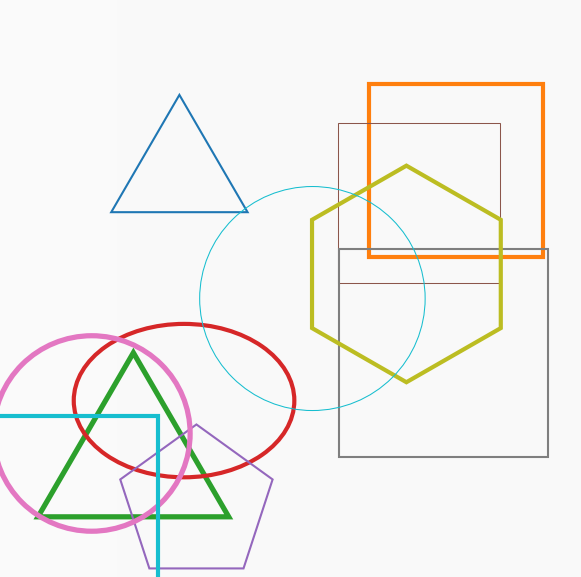[{"shape": "triangle", "thickness": 1, "radius": 0.68, "center": [0.309, 0.699]}, {"shape": "square", "thickness": 2, "radius": 0.75, "center": [0.784, 0.703]}, {"shape": "triangle", "thickness": 2.5, "radius": 0.95, "center": [0.229, 0.199]}, {"shape": "oval", "thickness": 2, "radius": 0.95, "center": [0.317, 0.305]}, {"shape": "pentagon", "thickness": 1, "radius": 0.69, "center": [0.338, 0.126]}, {"shape": "square", "thickness": 0.5, "radius": 0.69, "center": [0.721, 0.648]}, {"shape": "circle", "thickness": 2.5, "radius": 0.85, "center": [0.158, 0.249]}, {"shape": "square", "thickness": 1, "radius": 0.9, "center": [0.763, 0.388]}, {"shape": "hexagon", "thickness": 2, "radius": 0.94, "center": [0.699, 0.525]}, {"shape": "square", "thickness": 2, "radius": 0.78, "center": [0.115, 0.122]}, {"shape": "circle", "thickness": 0.5, "radius": 0.97, "center": [0.537, 0.482]}]